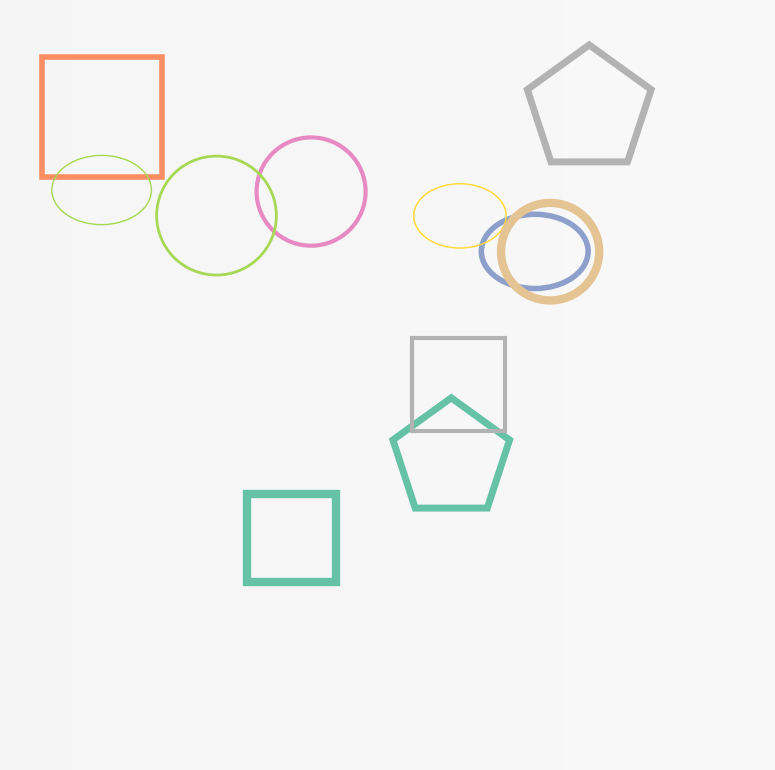[{"shape": "square", "thickness": 3, "radius": 0.29, "center": [0.376, 0.302]}, {"shape": "pentagon", "thickness": 2.5, "radius": 0.4, "center": [0.582, 0.404]}, {"shape": "square", "thickness": 2, "radius": 0.39, "center": [0.132, 0.848]}, {"shape": "oval", "thickness": 2, "radius": 0.34, "center": [0.69, 0.674]}, {"shape": "circle", "thickness": 1.5, "radius": 0.35, "center": [0.401, 0.751]}, {"shape": "circle", "thickness": 1, "radius": 0.39, "center": [0.279, 0.72]}, {"shape": "oval", "thickness": 0.5, "radius": 0.32, "center": [0.131, 0.753]}, {"shape": "oval", "thickness": 0.5, "radius": 0.3, "center": [0.593, 0.72]}, {"shape": "circle", "thickness": 3, "radius": 0.32, "center": [0.71, 0.673]}, {"shape": "square", "thickness": 1.5, "radius": 0.3, "center": [0.591, 0.501]}, {"shape": "pentagon", "thickness": 2.5, "radius": 0.42, "center": [0.76, 0.858]}]